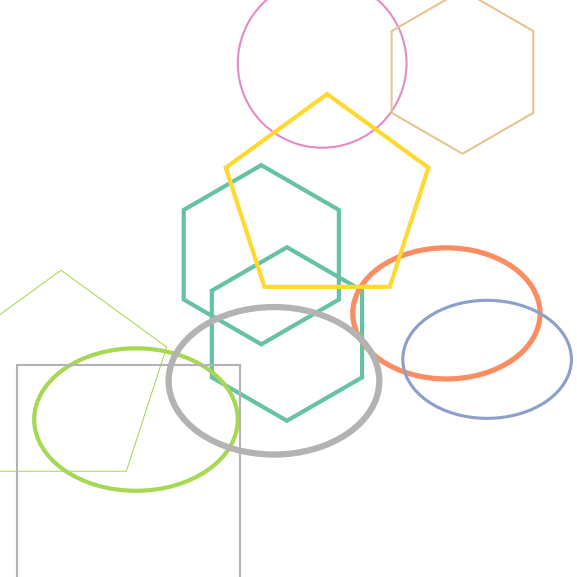[{"shape": "hexagon", "thickness": 2, "radius": 0.78, "center": [0.452, 0.558]}, {"shape": "hexagon", "thickness": 2, "radius": 0.75, "center": [0.497, 0.421]}, {"shape": "oval", "thickness": 2.5, "radius": 0.81, "center": [0.773, 0.456]}, {"shape": "oval", "thickness": 1.5, "radius": 0.73, "center": [0.843, 0.377]}, {"shape": "circle", "thickness": 1, "radius": 0.73, "center": [0.558, 0.889]}, {"shape": "pentagon", "thickness": 0.5, "radius": 0.96, "center": [0.106, 0.339]}, {"shape": "oval", "thickness": 2, "radius": 0.88, "center": [0.235, 0.273]}, {"shape": "pentagon", "thickness": 2, "radius": 0.92, "center": [0.566, 0.652]}, {"shape": "hexagon", "thickness": 1, "radius": 0.71, "center": [0.801, 0.875]}, {"shape": "oval", "thickness": 3, "radius": 0.91, "center": [0.474, 0.34]}, {"shape": "square", "thickness": 1, "radius": 0.97, "center": [0.222, 0.173]}]